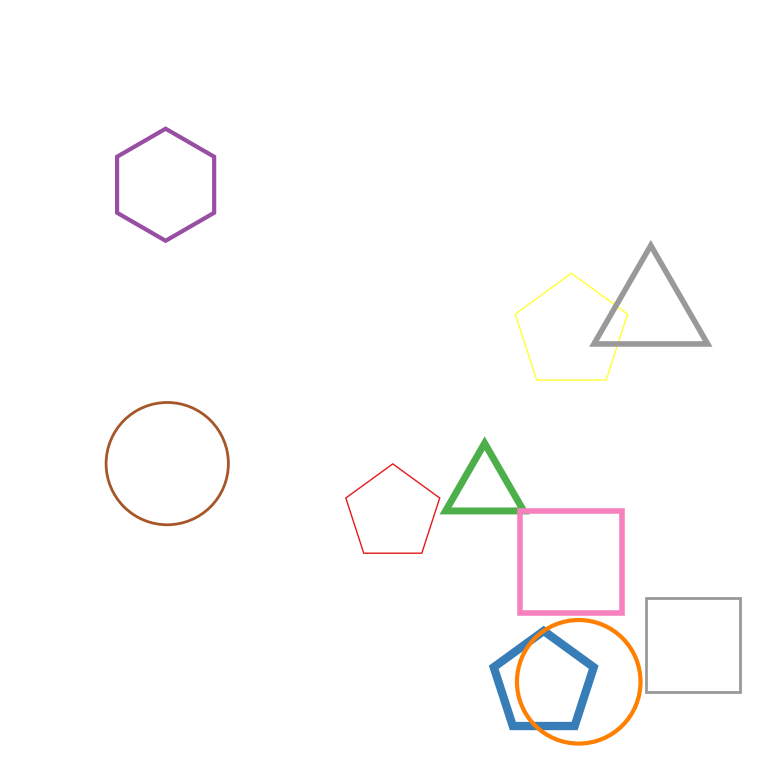[{"shape": "pentagon", "thickness": 0.5, "radius": 0.32, "center": [0.51, 0.333]}, {"shape": "pentagon", "thickness": 3, "radius": 0.34, "center": [0.706, 0.112]}, {"shape": "triangle", "thickness": 2.5, "radius": 0.29, "center": [0.629, 0.366]}, {"shape": "hexagon", "thickness": 1.5, "radius": 0.36, "center": [0.215, 0.76]}, {"shape": "circle", "thickness": 1.5, "radius": 0.4, "center": [0.752, 0.115]}, {"shape": "pentagon", "thickness": 0.5, "radius": 0.38, "center": [0.742, 0.568]}, {"shape": "circle", "thickness": 1, "radius": 0.4, "center": [0.217, 0.398]}, {"shape": "square", "thickness": 2, "radius": 0.33, "center": [0.742, 0.27]}, {"shape": "square", "thickness": 1, "radius": 0.3, "center": [0.9, 0.163]}, {"shape": "triangle", "thickness": 2, "radius": 0.43, "center": [0.845, 0.596]}]